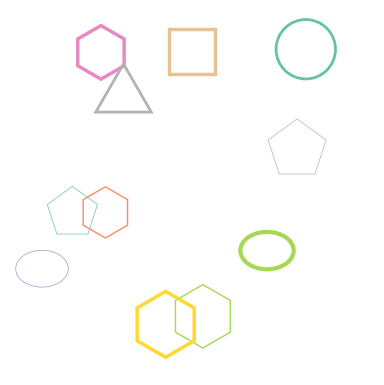[{"shape": "pentagon", "thickness": 0.5, "radius": 0.34, "center": [0.188, 0.448]}, {"shape": "circle", "thickness": 2, "radius": 0.39, "center": [0.794, 0.872]}, {"shape": "hexagon", "thickness": 1, "radius": 0.33, "center": [0.274, 0.448]}, {"shape": "oval", "thickness": 0.5, "radius": 0.34, "center": [0.109, 0.302]}, {"shape": "hexagon", "thickness": 2.5, "radius": 0.35, "center": [0.262, 0.864]}, {"shape": "hexagon", "thickness": 1, "radius": 0.41, "center": [0.527, 0.178]}, {"shape": "oval", "thickness": 3, "radius": 0.35, "center": [0.694, 0.349]}, {"shape": "hexagon", "thickness": 2.5, "radius": 0.43, "center": [0.43, 0.158]}, {"shape": "square", "thickness": 2.5, "radius": 0.3, "center": [0.499, 0.866]}, {"shape": "pentagon", "thickness": 0.5, "radius": 0.4, "center": [0.772, 0.612]}, {"shape": "triangle", "thickness": 2, "radius": 0.42, "center": [0.321, 0.75]}]